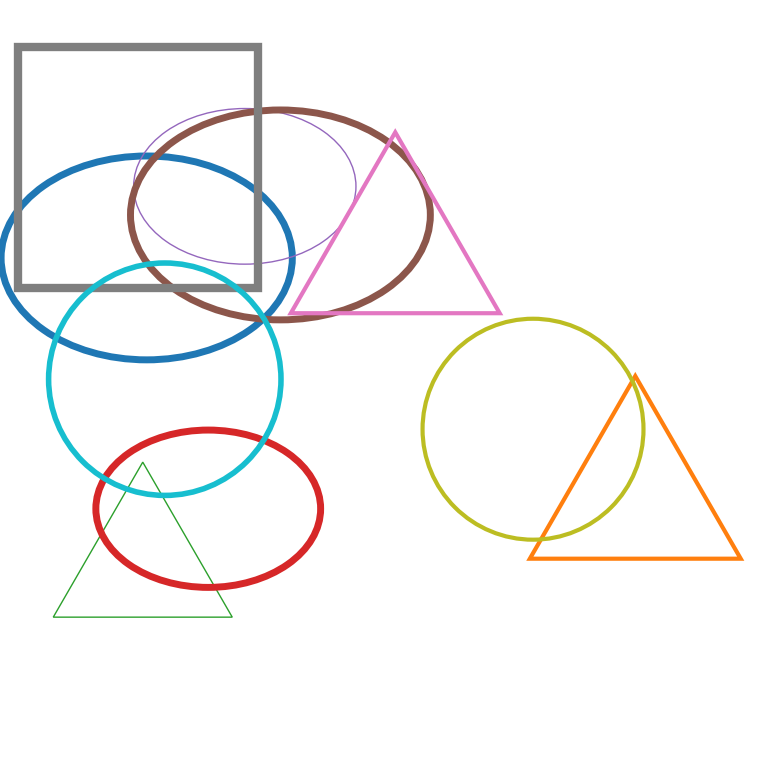[{"shape": "oval", "thickness": 2.5, "radius": 0.95, "center": [0.191, 0.665]}, {"shape": "triangle", "thickness": 1.5, "radius": 0.79, "center": [0.825, 0.353]}, {"shape": "triangle", "thickness": 0.5, "radius": 0.67, "center": [0.185, 0.266]}, {"shape": "oval", "thickness": 2.5, "radius": 0.73, "center": [0.27, 0.339]}, {"shape": "oval", "thickness": 0.5, "radius": 0.72, "center": [0.318, 0.758]}, {"shape": "oval", "thickness": 2.5, "radius": 0.97, "center": [0.364, 0.721]}, {"shape": "triangle", "thickness": 1.5, "radius": 0.78, "center": [0.513, 0.672]}, {"shape": "square", "thickness": 3, "radius": 0.78, "center": [0.179, 0.782]}, {"shape": "circle", "thickness": 1.5, "radius": 0.72, "center": [0.692, 0.443]}, {"shape": "circle", "thickness": 2, "radius": 0.75, "center": [0.214, 0.508]}]